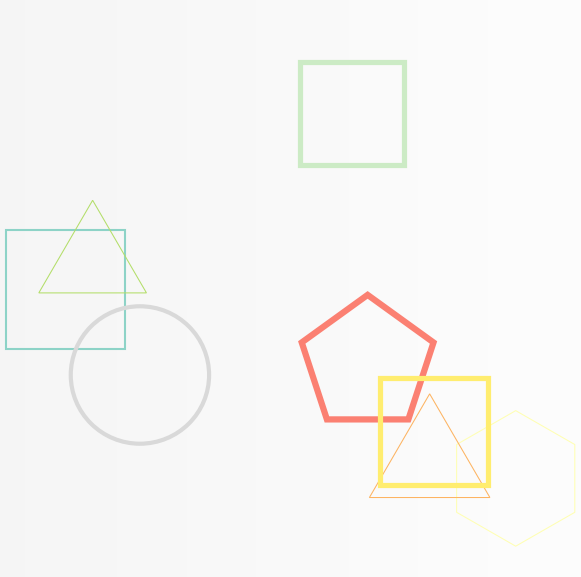[{"shape": "square", "thickness": 1, "radius": 0.51, "center": [0.113, 0.498]}, {"shape": "hexagon", "thickness": 0.5, "radius": 0.59, "center": [0.887, 0.171]}, {"shape": "pentagon", "thickness": 3, "radius": 0.6, "center": [0.632, 0.369]}, {"shape": "triangle", "thickness": 0.5, "radius": 0.6, "center": [0.739, 0.197]}, {"shape": "triangle", "thickness": 0.5, "radius": 0.53, "center": [0.159, 0.545]}, {"shape": "circle", "thickness": 2, "radius": 0.6, "center": [0.241, 0.35]}, {"shape": "square", "thickness": 2.5, "radius": 0.45, "center": [0.605, 0.802]}, {"shape": "square", "thickness": 2.5, "radius": 0.46, "center": [0.747, 0.252]}]